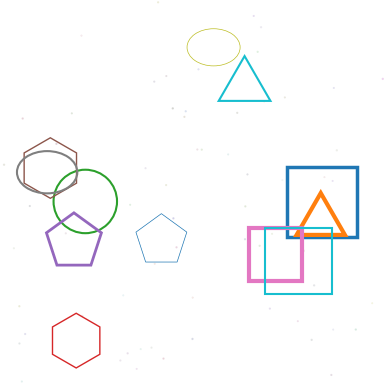[{"shape": "square", "thickness": 2.5, "radius": 0.46, "center": [0.835, 0.475]}, {"shape": "pentagon", "thickness": 0.5, "radius": 0.35, "center": [0.419, 0.376]}, {"shape": "triangle", "thickness": 3, "radius": 0.36, "center": [0.833, 0.426]}, {"shape": "circle", "thickness": 1.5, "radius": 0.41, "center": [0.222, 0.477]}, {"shape": "hexagon", "thickness": 1, "radius": 0.36, "center": [0.198, 0.115]}, {"shape": "pentagon", "thickness": 2, "radius": 0.38, "center": [0.192, 0.372]}, {"shape": "hexagon", "thickness": 1, "radius": 0.39, "center": [0.131, 0.564]}, {"shape": "square", "thickness": 3, "radius": 0.34, "center": [0.715, 0.339]}, {"shape": "oval", "thickness": 1.5, "radius": 0.39, "center": [0.122, 0.553]}, {"shape": "oval", "thickness": 0.5, "radius": 0.34, "center": [0.555, 0.877]}, {"shape": "square", "thickness": 1.5, "radius": 0.43, "center": [0.776, 0.321]}, {"shape": "triangle", "thickness": 1.5, "radius": 0.39, "center": [0.635, 0.777]}]